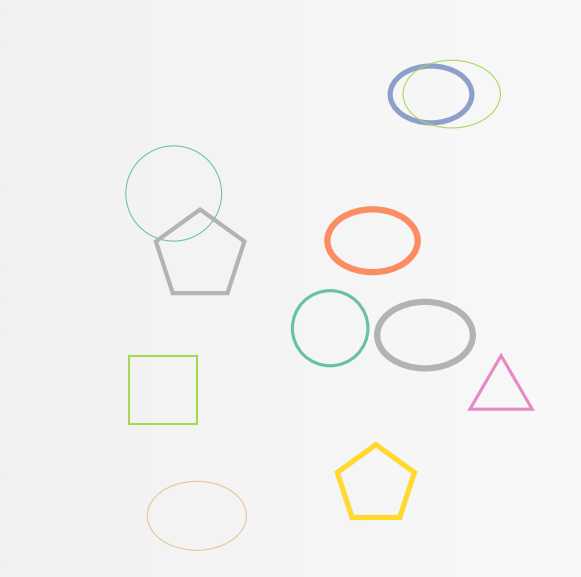[{"shape": "circle", "thickness": 0.5, "radius": 0.41, "center": [0.299, 0.664]}, {"shape": "circle", "thickness": 1.5, "radius": 0.33, "center": [0.568, 0.431]}, {"shape": "oval", "thickness": 3, "radius": 0.39, "center": [0.641, 0.582]}, {"shape": "oval", "thickness": 2.5, "radius": 0.35, "center": [0.742, 0.836]}, {"shape": "triangle", "thickness": 1.5, "radius": 0.31, "center": [0.862, 0.321]}, {"shape": "square", "thickness": 1, "radius": 0.29, "center": [0.281, 0.324]}, {"shape": "oval", "thickness": 0.5, "radius": 0.42, "center": [0.777, 0.836]}, {"shape": "pentagon", "thickness": 2.5, "radius": 0.35, "center": [0.647, 0.159]}, {"shape": "oval", "thickness": 0.5, "radius": 0.43, "center": [0.339, 0.106]}, {"shape": "pentagon", "thickness": 2, "radius": 0.4, "center": [0.344, 0.556]}, {"shape": "oval", "thickness": 3, "radius": 0.41, "center": [0.731, 0.419]}]